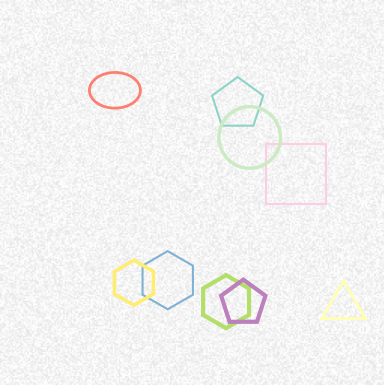[{"shape": "pentagon", "thickness": 1.5, "radius": 0.35, "center": [0.617, 0.73]}, {"shape": "triangle", "thickness": 2, "radius": 0.33, "center": [0.892, 0.205]}, {"shape": "oval", "thickness": 2, "radius": 0.33, "center": [0.299, 0.765]}, {"shape": "hexagon", "thickness": 1.5, "radius": 0.38, "center": [0.436, 0.272]}, {"shape": "hexagon", "thickness": 3, "radius": 0.34, "center": [0.587, 0.216]}, {"shape": "square", "thickness": 1.5, "radius": 0.39, "center": [0.769, 0.548]}, {"shape": "pentagon", "thickness": 3, "radius": 0.3, "center": [0.632, 0.213]}, {"shape": "circle", "thickness": 2.5, "radius": 0.4, "center": [0.649, 0.643]}, {"shape": "hexagon", "thickness": 2.5, "radius": 0.29, "center": [0.348, 0.266]}]